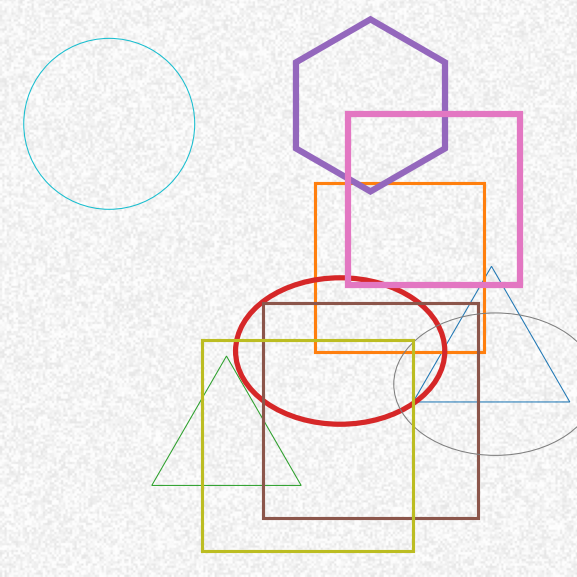[{"shape": "triangle", "thickness": 0.5, "radius": 0.78, "center": [0.851, 0.381]}, {"shape": "square", "thickness": 1.5, "radius": 0.73, "center": [0.692, 0.536]}, {"shape": "triangle", "thickness": 0.5, "radius": 0.75, "center": [0.392, 0.233]}, {"shape": "oval", "thickness": 2.5, "radius": 0.91, "center": [0.589, 0.391]}, {"shape": "hexagon", "thickness": 3, "radius": 0.75, "center": [0.642, 0.817]}, {"shape": "square", "thickness": 1.5, "radius": 0.93, "center": [0.642, 0.288]}, {"shape": "square", "thickness": 3, "radius": 0.74, "center": [0.751, 0.654]}, {"shape": "oval", "thickness": 0.5, "radius": 0.88, "center": [0.858, 0.334]}, {"shape": "square", "thickness": 1.5, "radius": 0.91, "center": [0.533, 0.228]}, {"shape": "circle", "thickness": 0.5, "radius": 0.74, "center": [0.189, 0.785]}]